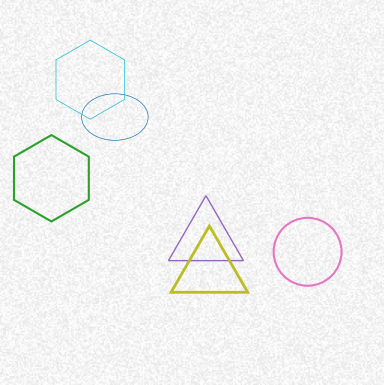[{"shape": "oval", "thickness": 0.5, "radius": 0.43, "center": [0.298, 0.696]}, {"shape": "hexagon", "thickness": 1.5, "radius": 0.56, "center": [0.134, 0.537]}, {"shape": "triangle", "thickness": 1, "radius": 0.56, "center": [0.535, 0.379]}, {"shape": "circle", "thickness": 1.5, "radius": 0.44, "center": [0.799, 0.346]}, {"shape": "triangle", "thickness": 2, "radius": 0.57, "center": [0.544, 0.298]}, {"shape": "hexagon", "thickness": 0.5, "radius": 0.51, "center": [0.234, 0.793]}]